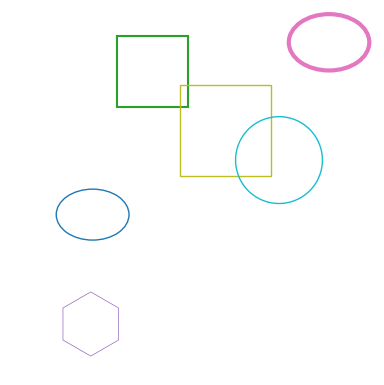[{"shape": "oval", "thickness": 1, "radius": 0.47, "center": [0.241, 0.443]}, {"shape": "square", "thickness": 1.5, "radius": 0.46, "center": [0.397, 0.815]}, {"shape": "hexagon", "thickness": 0.5, "radius": 0.42, "center": [0.236, 0.158]}, {"shape": "oval", "thickness": 3, "radius": 0.52, "center": [0.855, 0.89]}, {"shape": "square", "thickness": 1, "radius": 0.59, "center": [0.586, 0.66]}, {"shape": "circle", "thickness": 1, "radius": 0.56, "center": [0.725, 0.584]}]